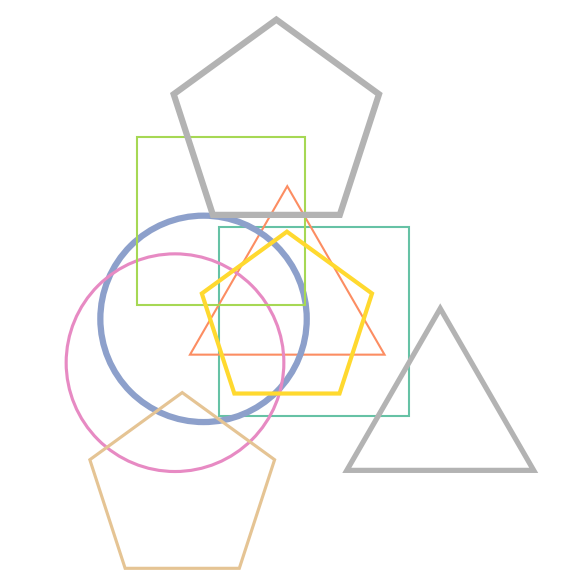[{"shape": "square", "thickness": 1, "radius": 0.82, "center": [0.544, 0.443]}, {"shape": "triangle", "thickness": 1, "radius": 0.97, "center": [0.497, 0.482]}, {"shape": "circle", "thickness": 3, "radius": 0.89, "center": [0.352, 0.447]}, {"shape": "circle", "thickness": 1.5, "radius": 0.94, "center": [0.303, 0.371]}, {"shape": "square", "thickness": 1, "radius": 0.73, "center": [0.382, 0.617]}, {"shape": "pentagon", "thickness": 2, "radius": 0.77, "center": [0.497, 0.443]}, {"shape": "pentagon", "thickness": 1.5, "radius": 0.84, "center": [0.316, 0.151]}, {"shape": "pentagon", "thickness": 3, "radius": 0.93, "center": [0.479, 0.778]}, {"shape": "triangle", "thickness": 2.5, "radius": 0.93, "center": [0.762, 0.278]}]